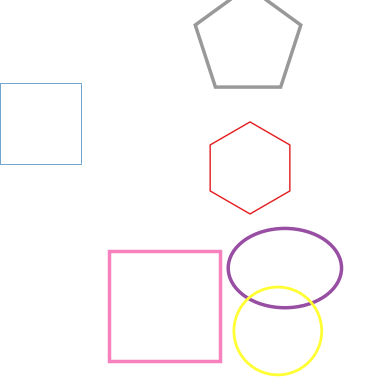[{"shape": "hexagon", "thickness": 1, "radius": 0.6, "center": [0.649, 0.564]}, {"shape": "square", "thickness": 0.5, "radius": 0.53, "center": [0.106, 0.679]}, {"shape": "oval", "thickness": 2.5, "radius": 0.74, "center": [0.74, 0.304]}, {"shape": "circle", "thickness": 2, "radius": 0.57, "center": [0.722, 0.14]}, {"shape": "square", "thickness": 2.5, "radius": 0.72, "center": [0.428, 0.205]}, {"shape": "pentagon", "thickness": 2.5, "radius": 0.72, "center": [0.644, 0.89]}]